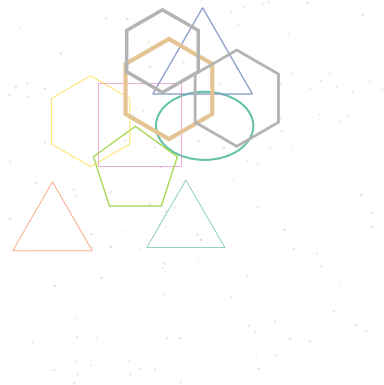[{"shape": "triangle", "thickness": 0.5, "radius": 0.59, "center": [0.483, 0.415]}, {"shape": "oval", "thickness": 1.5, "radius": 0.63, "center": [0.532, 0.673]}, {"shape": "triangle", "thickness": 0.5, "radius": 0.6, "center": [0.136, 0.408]}, {"shape": "triangle", "thickness": 1, "radius": 0.75, "center": [0.526, 0.83]}, {"shape": "square", "thickness": 0.5, "radius": 0.54, "center": [0.363, 0.677]}, {"shape": "pentagon", "thickness": 1, "radius": 0.57, "center": [0.352, 0.557]}, {"shape": "hexagon", "thickness": 0.5, "radius": 0.59, "center": [0.235, 0.685]}, {"shape": "hexagon", "thickness": 3, "radius": 0.65, "center": [0.439, 0.769]}, {"shape": "hexagon", "thickness": 2, "radius": 0.63, "center": [0.615, 0.745]}, {"shape": "hexagon", "thickness": 2.5, "radius": 0.54, "center": [0.422, 0.867]}]